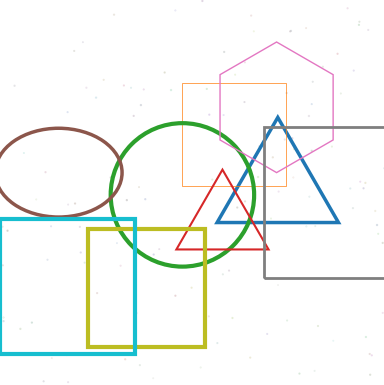[{"shape": "triangle", "thickness": 2.5, "radius": 0.91, "center": [0.722, 0.513]}, {"shape": "square", "thickness": 0.5, "radius": 0.67, "center": [0.608, 0.651]}, {"shape": "circle", "thickness": 3, "radius": 0.93, "center": [0.474, 0.494]}, {"shape": "triangle", "thickness": 1.5, "radius": 0.69, "center": [0.578, 0.421]}, {"shape": "oval", "thickness": 2.5, "radius": 0.82, "center": [0.152, 0.552]}, {"shape": "hexagon", "thickness": 1, "radius": 0.85, "center": [0.718, 0.721]}, {"shape": "square", "thickness": 2, "radius": 0.98, "center": [0.881, 0.474]}, {"shape": "square", "thickness": 3, "radius": 0.76, "center": [0.38, 0.252]}, {"shape": "square", "thickness": 3, "radius": 0.88, "center": [0.176, 0.255]}]